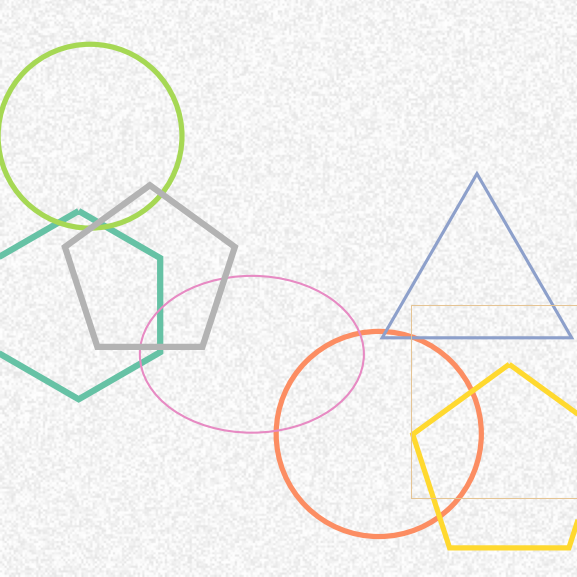[{"shape": "hexagon", "thickness": 3, "radius": 0.82, "center": [0.136, 0.471]}, {"shape": "circle", "thickness": 2.5, "radius": 0.89, "center": [0.656, 0.248]}, {"shape": "triangle", "thickness": 1.5, "radius": 0.95, "center": [0.826, 0.509]}, {"shape": "oval", "thickness": 1, "radius": 0.97, "center": [0.436, 0.386]}, {"shape": "circle", "thickness": 2.5, "radius": 0.8, "center": [0.156, 0.763]}, {"shape": "pentagon", "thickness": 2.5, "radius": 0.88, "center": [0.882, 0.193]}, {"shape": "square", "thickness": 0.5, "radius": 0.84, "center": [0.878, 0.304]}, {"shape": "pentagon", "thickness": 3, "radius": 0.77, "center": [0.26, 0.524]}]